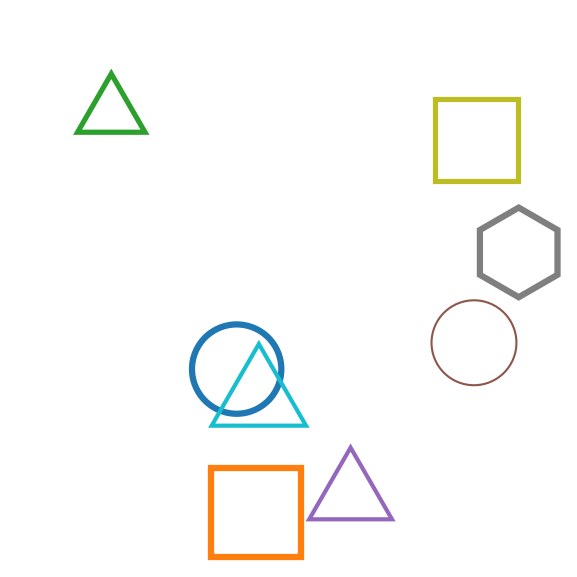[{"shape": "circle", "thickness": 3, "radius": 0.39, "center": [0.41, 0.36]}, {"shape": "square", "thickness": 3, "radius": 0.39, "center": [0.443, 0.112]}, {"shape": "triangle", "thickness": 2.5, "radius": 0.34, "center": [0.193, 0.804]}, {"shape": "triangle", "thickness": 2, "radius": 0.41, "center": [0.607, 0.141]}, {"shape": "circle", "thickness": 1, "radius": 0.37, "center": [0.821, 0.406]}, {"shape": "hexagon", "thickness": 3, "radius": 0.39, "center": [0.898, 0.562]}, {"shape": "square", "thickness": 2.5, "radius": 0.36, "center": [0.825, 0.757]}, {"shape": "triangle", "thickness": 2, "radius": 0.47, "center": [0.448, 0.309]}]